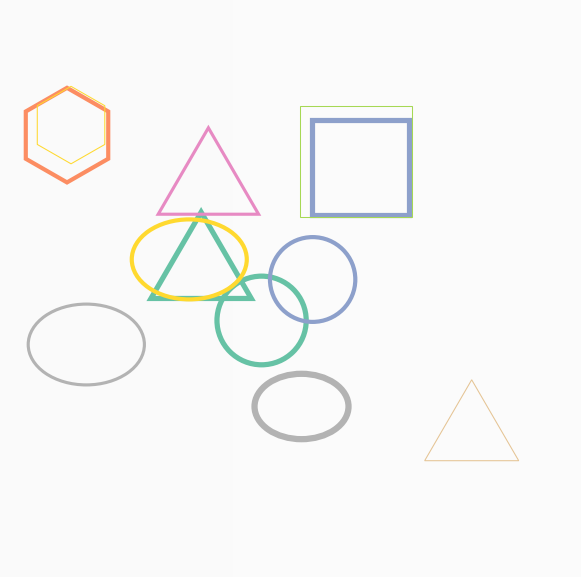[{"shape": "triangle", "thickness": 2.5, "radius": 0.5, "center": [0.346, 0.532]}, {"shape": "circle", "thickness": 2.5, "radius": 0.38, "center": [0.45, 0.444]}, {"shape": "hexagon", "thickness": 2, "radius": 0.41, "center": [0.115, 0.765]}, {"shape": "square", "thickness": 2.5, "radius": 0.41, "center": [0.62, 0.709]}, {"shape": "circle", "thickness": 2, "radius": 0.37, "center": [0.538, 0.515]}, {"shape": "triangle", "thickness": 1.5, "radius": 0.5, "center": [0.359, 0.678]}, {"shape": "square", "thickness": 0.5, "radius": 0.48, "center": [0.613, 0.719]}, {"shape": "oval", "thickness": 2, "radius": 0.49, "center": [0.326, 0.55]}, {"shape": "hexagon", "thickness": 0.5, "radius": 0.34, "center": [0.122, 0.783]}, {"shape": "triangle", "thickness": 0.5, "radius": 0.47, "center": [0.812, 0.248]}, {"shape": "oval", "thickness": 1.5, "radius": 0.5, "center": [0.148, 0.403]}, {"shape": "oval", "thickness": 3, "radius": 0.4, "center": [0.519, 0.295]}]